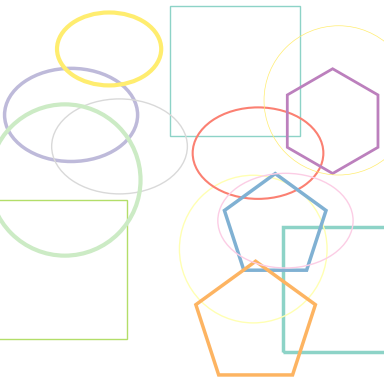[{"shape": "square", "thickness": 1, "radius": 0.84, "center": [0.61, 0.816]}, {"shape": "square", "thickness": 2.5, "radius": 0.81, "center": [0.896, 0.249]}, {"shape": "circle", "thickness": 1, "radius": 0.96, "center": [0.658, 0.353]}, {"shape": "oval", "thickness": 2.5, "radius": 0.86, "center": [0.185, 0.701]}, {"shape": "oval", "thickness": 1.5, "radius": 0.85, "center": [0.67, 0.602]}, {"shape": "pentagon", "thickness": 2.5, "radius": 0.69, "center": [0.715, 0.41]}, {"shape": "pentagon", "thickness": 2.5, "radius": 0.82, "center": [0.664, 0.158]}, {"shape": "square", "thickness": 1, "radius": 0.9, "center": [0.15, 0.301]}, {"shape": "oval", "thickness": 1, "radius": 0.88, "center": [0.741, 0.427]}, {"shape": "oval", "thickness": 1, "radius": 0.88, "center": [0.31, 0.62]}, {"shape": "hexagon", "thickness": 2, "radius": 0.68, "center": [0.864, 0.685]}, {"shape": "circle", "thickness": 3, "radius": 0.98, "center": [0.169, 0.532]}, {"shape": "circle", "thickness": 0.5, "radius": 0.97, "center": [0.88, 0.739]}, {"shape": "oval", "thickness": 3, "radius": 0.68, "center": [0.283, 0.873]}]